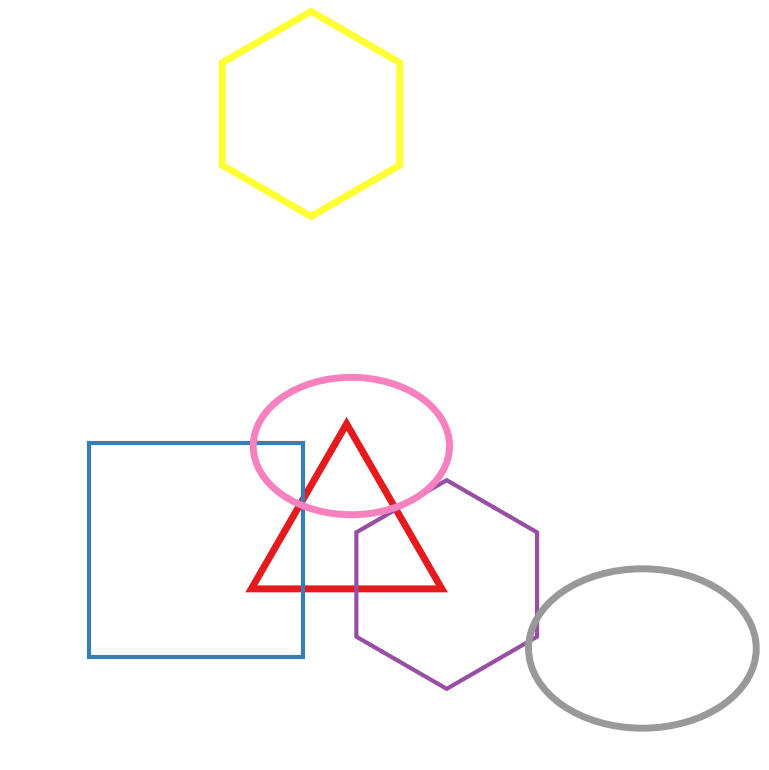[{"shape": "triangle", "thickness": 2.5, "radius": 0.71, "center": [0.45, 0.307]}, {"shape": "square", "thickness": 1.5, "radius": 0.69, "center": [0.254, 0.286]}, {"shape": "hexagon", "thickness": 1.5, "radius": 0.68, "center": [0.58, 0.241]}, {"shape": "hexagon", "thickness": 2.5, "radius": 0.67, "center": [0.404, 0.852]}, {"shape": "oval", "thickness": 2.5, "radius": 0.64, "center": [0.456, 0.421]}, {"shape": "oval", "thickness": 2.5, "radius": 0.74, "center": [0.834, 0.158]}]